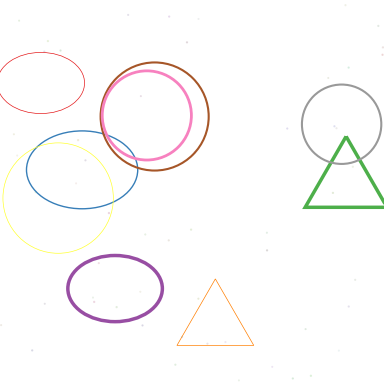[{"shape": "oval", "thickness": 0.5, "radius": 0.57, "center": [0.106, 0.784]}, {"shape": "oval", "thickness": 1, "radius": 0.72, "center": [0.213, 0.559]}, {"shape": "triangle", "thickness": 2.5, "radius": 0.61, "center": [0.899, 0.523]}, {"shape": "oval", "thickness": 2.5, "radius": 0.61, "center": [0.299, 0.25]}, {"shape": "triangle", "thickness": 0.5, "radius": 0.58, "center": [0.559, 0.16]}, {"shape": "circle", "thickness": 0.5, "radius": 0.72, "center": [0.151, 0.486]}, {"shape": "circle", "thickness": 1.5, "radius": 0.7, "center": [0.402, 0.697]}, {"shape": "circle", "thickness": 2, "radius": 0.58, "center": [0.381, 0.7]}, {"shape": "circle", "thickness": 1.5, "radius": 0.52, "center": [0.887, 0.677]}]